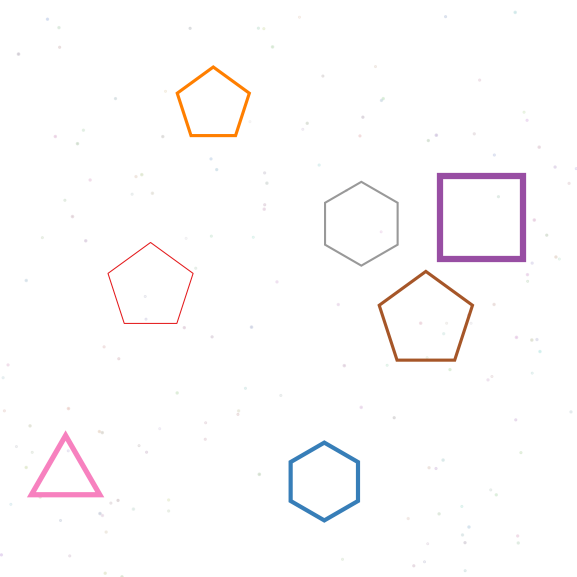[{"shape": "pentagon", "thickness": 0.5, "radius": 0.39, "center": [0.261, 0.502]}, {"shape": "hexagon", "thickness": 2, "radius": 0.34, "center": [0.562, 0.165]}, {"shape": "square", "thickness": 3, "radius": 0.36, "center": [0.834, 0.622]}, {"shape": "pentagon", "thickness": 1.5, "radius": 0.33, "center": [0.369, 0.817]}, {"shape": "pentagon", "thickness": 1.5, "radius": 0.42, "center": [0.737, 0.444]}, {"shape": "triangle", "thickness": 2.5, "radius": 0.34, "center": [0.114, 0.177]}, {"shape": "hexagon", "thickness": 1, "radius": 0.36, "center": [0.626, 0.612]}]